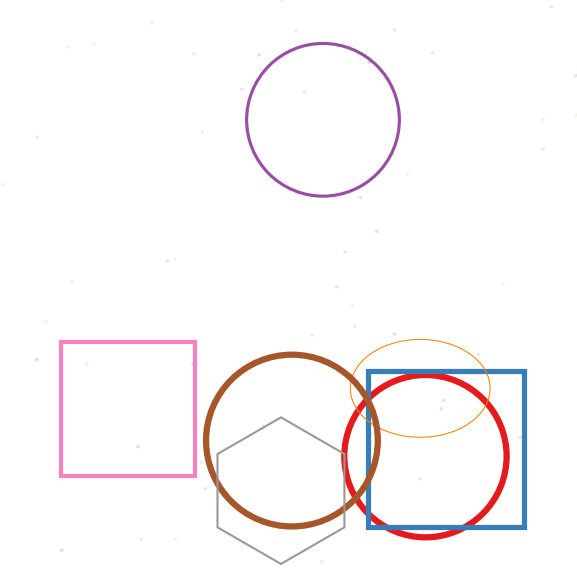[{"shape": "circle", "thickness": 3, "radius": 0.7, "center": [0.737, 0.209]}, {"shape": "square", "thickness": 2.5, "radius": 0.68, "center": [0.772, 0.222]}, {"shape": "circle", "thickness": 1.5, "radius": 0.66, "center": [0.559, 0.792]}, {"shape": "oval", "thickness": 0.5, "radius": 0.61, "center": [0.728, 0.327]}, {"shape": "circle", "thickness": 3, "radius": 0.74, "center": [0.506, 0.236]}, {"shape": "square", "thickness": 2, "radius": 0.58, "center": [0.222, 0.291]}, {"shape": "hexagon", "thickness": 1, "radius": 0.63, "center": [0.487, 0.149]}]